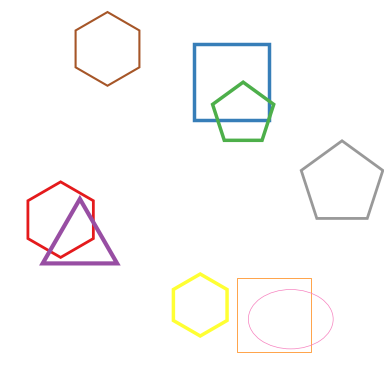[{"shape": "hexagon", "thickness": 2, "radius": 0.49, "center": [0.157, 0.429]}, {"shape": "square", "thickness": 2.5, "radius": 0.49, "center": [0.601, 0.787]}, {"shape": "pentagon", "thickness": 2.5, "radius": 0.42, "center": [0.632, 0.703]}, {"shape": "triangle", "thickness": 3, "radius": 0.56, "center": [0.207, 0.372]}, {"shape": "square", "thickness": 0.5, "radius": 0.48, "center": [0.711, 0.182]}, {"shape": "hexagon", "thickness": 2.5, "radius": 0.4, "center": [0.52, 0.208]}, {"shape": "hexagon", "thickness": 1.5, "radius": 0.48, "center": [0.279, 0.873]}, {"shape": "oval", "thickness": 0.5, "radius": 0.55, "center": [0.755, 0.171]}, {"shape": "pentagon", "thickness": 2, "radius": 0.56, "center": [0.888, 0.523]}]